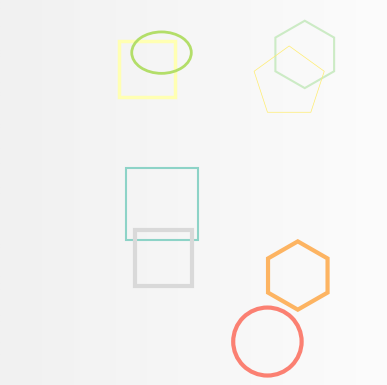[{"shape": "square", "thickness": 1.5, "radius": 0.47, "center": [0.419, 0.471]}, {"shape": "square", "thickness": 2.5, "radius": 0.36, "center": [0.379, 0.821]}, {"shape": "circle", "thickness": 3, "radius": 0.44, "center": [0.69, 0.113]}, {"shape": "hexagon", "thickness": 3, "radius": 0.44, "center": [0.768, 0.284]}, {"shape": "oval", "thickness": 2, "radius": 0.38, "center": [0.417, 0.863]}, {"shape": "square", "thickness": 3, "radius": 0.36, "center": [0.422, 0.331]}, {"shape": "hexagon", "thickness": 1.5, "radius": 0.44, "center": [0.786, 0.859]}, {"shape": "pentagon", "thickness": 0.5, "radius": 0.48, "center": [0.746, 0.785]}]